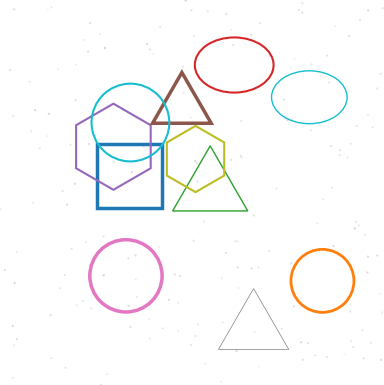[{"shape": "square", "thickness": 2.5, "radius": 0.42, "center": [0.336, 0.543]}, {"shape": "circle", "thickness": 2, "radius": 0.41, "center": [0.837, 0.271]}, {"shape": "triangle", "thickness": 1, "radius": 0.56, "center": [0.546, 0.508]}, {"shape": "oval", "thickness": 1.5, "radius": 0.51, "center": [0.608, 0.831]}, {"shape": "hexagon", "thickness": 1.5, "radius": 0.56, "center": [0.295, 0.619]}, {"shape": "triangle", "thickness": 2.5, "radius": 0.44, "center": [0.472, 0.724]}, {"shape": "circle", "thickness": 2.5, "radius": 0.47, "center": [0.327, 0.284]}, {"shape": "triangle", "thickness": 0.5, "radius": 0.53, "center": [0.659, 0.145]}, {"shape": "hexagon", "thickness": 1.5, "radius": 0.43, "center": [0.508, 0.587]}, {"shape": "oval", "thickness": 1, "radius": 0.49, "center": [0.803, 0.747]}, {"shape": "circle", "thickness": 1.5, "radius": 0.5, "center": [0.339, 0.682]}]